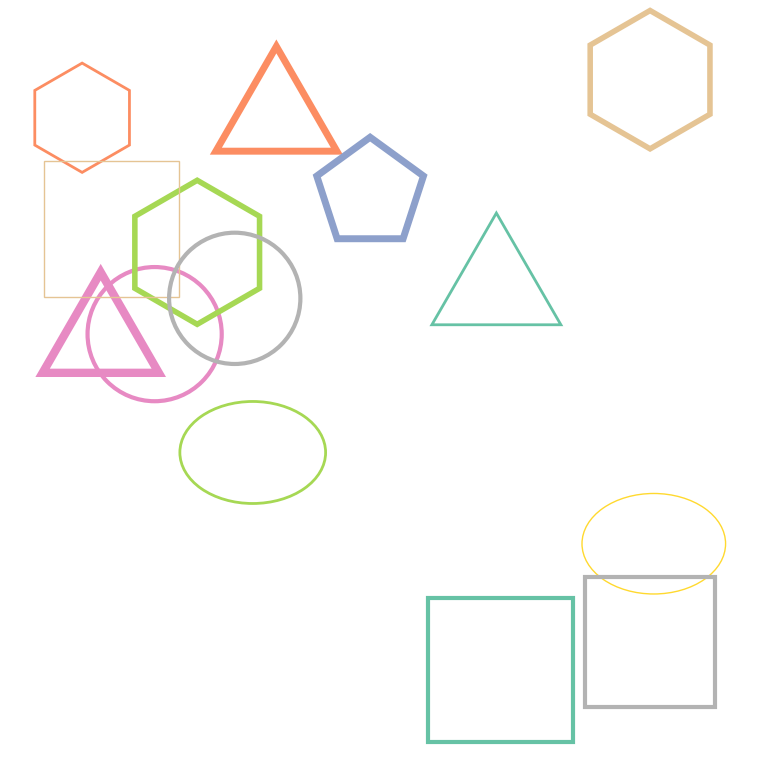[{"shape": "square", "thickness": 1.5, "radius": 0.47, "center": [0.65, 0.13]}, {"shape": "triangle", "thickness": 1, "radius": 0.48, "center": [0.645, 0.627]}, {"shape": "hexagon", "thickness": 1, "radius": 0.35, "center": [0.107, 0.847]}, {"shape": "triangle", "thickness": 2.5, "radius": 0.45, "center": [0.359, 0.849]}, {"shape": "pentagon", "thickness": 2.5, "radius": 0.36, "center": [0.481, 0.749]}, {"shape": "circle", "thickness": 1.5, "radius": 0.44, "center": [0.201, 0.566]}, {"shape": "triangle", "thickness": 3, "radius": 0.44, "center": [0.131, 0.559]}, {"shape": "hexagon", "thickness": 2, "radius": 0.47, "center": [0.256, 0.672]}, {"shape": "oval", "thickness": 1, "radius": 0.47, "center": [0.328, 0.412]}, {"shape": "oval", "thickness": 0.5, "radius": 0.47, "center": [0.849, 0.294]}, {"shape": "hexagon", "thickness": 2, "radius": 0.45, "center": [0.844, 0.897]}, {"shape": "square", "thickness": 0.5, "radius": 0.44, "center": [0.145, 0.703]}, {"shape": "circle", "thickness": 1.5, "radius": 0.43, "center": [0.305, 0.613]}, {"shape": "square", "thickness": 1.5, "radius": 0.42, "center": [0.844, 0.166]}]